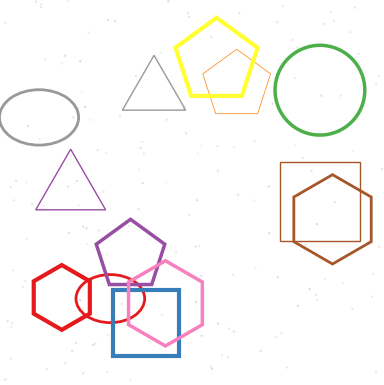[{"shape": "hexagon", "thickness": 3, "radius": 0.42, "center": [0.16, 0.227]}, {"shape": "oval", "thickness": 2, "radius": 0.45, "center": [0.287, 0.224]}, {"shape": "square", "thickness": 3, "radius": 0.43, "center": [0.38, 0.161]}, {"shape": "circle", "thickness": 2.5, "radius": 0.58, "center": [0.831, 0.766]}, {"shape": "triangle", "thickness": 1, "radius": 0.52, "center": [0.184, 0.507]}, {"shape": "pentagon", "thickness": 2.5, "radius": 0.47, "center": [0.339, 0.337]}, {"shape": "pentagon", "thickness": 0.5, "radius": 0.46, "center": [0.615, 0.779]}, {"shape": "pentagon", "thickness": 3, "radius": 0.56, "center": [0.562, 0.842]}, {"shape": "square", "thickness": 1, "radius": 0.52, "center": [0.832, 0.477]}, {"shape": "hexagon", "thickness": 2, "radius": 0.58, "center": [0.864, 0.43]}, {"shape": "hexagon", "thickness": 2.5, "radius": 0.55, "center": [0.43, 0.212]}, {"shape": "triangle", "thickness": 1, "radius": 0.47, "center": [0.4, 0.761]}, {"shape": "oval", "thickness": 2, "radius": 0.51, "center": [0.101, 0.695]}]